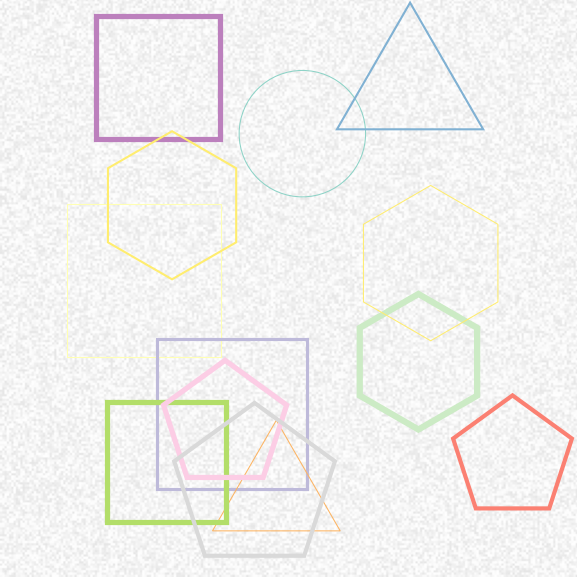[{"shape": "circle", "thickness": 0.5, "radius": 0.55, "center": [0.524, 0.768]}, {"shape": "square", "thickness": 0.5, "radius": 0.67, "center": [0.25, 0.513]}, {"shape": "square", "thickness": 1.5, "radius": 0.65, "center": [0.402, 0.282]}, {"shape": "pentagon", "thickness": 2, "radius": 0.54, "center": [0.887, 0.206]}, {"shape": "triangle", "thickness": 1, "radius": 0.73, "center": [0.71, 0.848]}, {"shape": "triangle", "thickness": 0.5, "radius": 0.64, "center": [0.479, 0.144]}, {"shape": "square", "thickness": 2.5, "radius": 0.52, "center": [0.288, 0.199]}, {"shape": "pentagon", "thickness": 2.5, "radius": 0.56, "center": [0.39, 0.263]}, {"shape": "pentagon", "thickness": 2, "radius": 0.73, "center": [0.441, 0.155]}, {"shape": "square", "thickness": 2.5, "radius": 0.53, "center": [0.274, 0.865]}, {"shape": "hexagon", "thickness": 3, "radius": 0.59, "center": [0.725, 0.373]}, {"shape": "hexagon", "thickness": 0.5, "radius": 0.67, "center": [0.746, 0.544]}, {"shape": "hexagon", "thickness": 1, "radius": 0.64, "center": [0.298, 0.644]}]